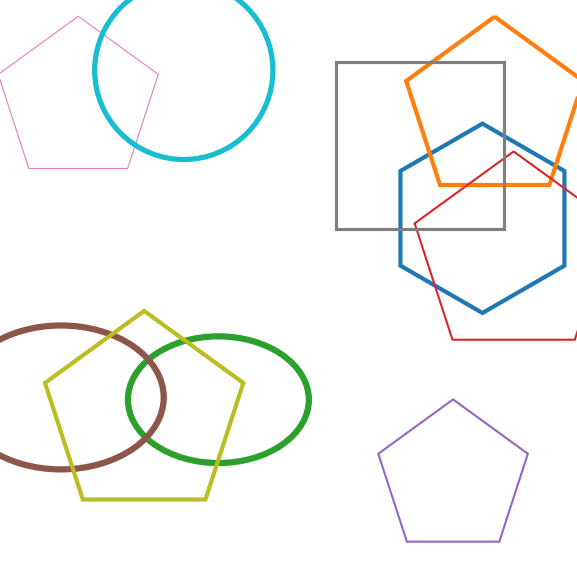[{"shape": "hexagon", "thickness": 2, "radius": 0.82, "center": [0.835, 0.621]}, {"shape": "pentagon", "thickness": 2, "radius": 0.81, "center": [0.857, 0.809]}, {"shape": "oval", "thickness": 3, "radius": 0.78, "center": [0.378, 0.307]}, {"shape": "pentagon", "thickness": 1, "radius": 0.9, "center": [0.889, 0.557]}, {"shape": "pentagon", "thickness": 1, "radius": 0.68, "center": [0.785, 0.171]}, {"shape": "oval", "thickness": 3, "radius": 0.89, "center": [0.106, 0.311]}, {"shape": "pentagon", "thickness": 0.5, "radius": 0.73, "center": [0.135, 0.825]}, {"shape": "square", "thickness": 1.5, "radius": 0.73, "center": [0.728, 0.747]}, {"shape": "pentagon", "thickness": 2, "radius": 0.9, "center": [0.25, 0.28]}, {"shape": "circle", "thickness": 2.5, "radius": 0.77, "center": [0.318, 0.877]}]